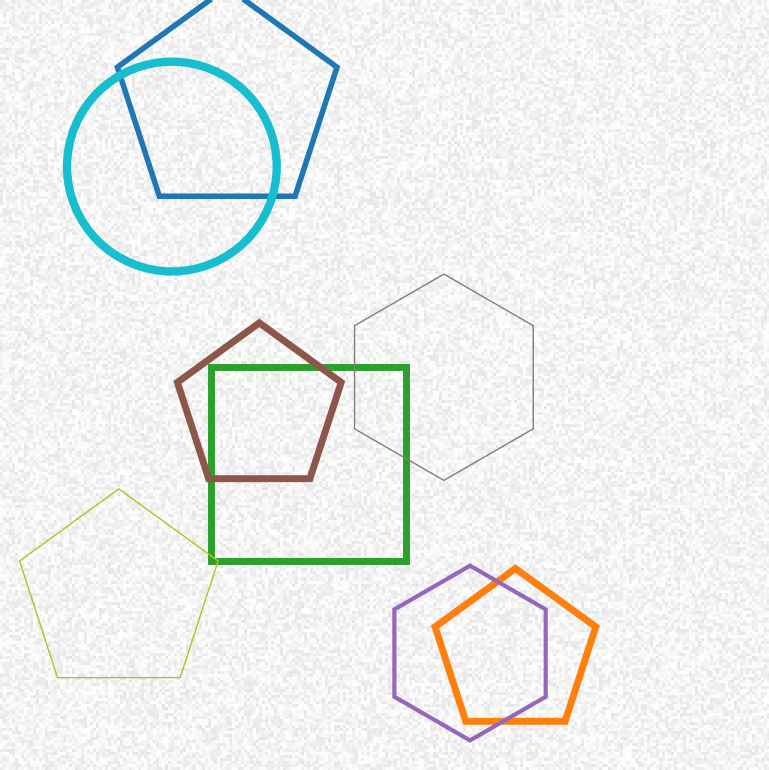[{"shape": "pentagon", "thickness": 2, "radius": 0.75, "center": [0.295, 0.866]}, {"shape": "pentagon", "thickness": 2.5, "radius": 0.55, "center": [0.669, 0.152]}, {"shape": "square", "thickness": 2.5, "radius": 0.63, "center": [0.401, 0.398]}, {"shape": "hexagon", "thickness": 1.5, "radius": 0.57, "center": [0.61, 0.152]}, {"shape": "pentagon", "thickness": 2.5, "radius": 0.56, "center": [0.337, 0.469]}, {"shape": "hexagon", "thickness": 0.5, "radius": 0.67, "center": [0.576, 0.51]}, {"shape": "pentagon", "thickness": 0.5, "radius": 0.68, "center": [0.154, 0.23]}, {"shape": "circle", "thickness": 3, "radius": 0.68, "center": [0.223, 0.784]}]